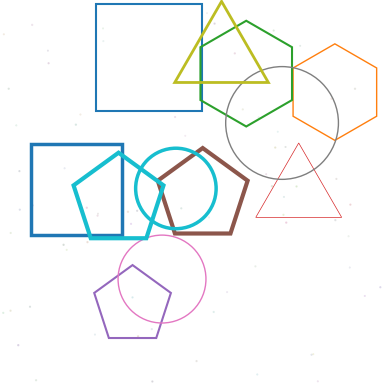[{"shape": "square", "thickness": 1.5, "radius": 0.69, "center": [0.387, 0.852]}, {"shape": "square", "thickness": 2.5, "radius": 0.59, "center": [0.2, 0.507]}, {"shape": "hexagon", "thickness": 1, "radius": 0.63, "center": [0.87, 0.761]}, {"shape": "hexagon", "thickness": 1.5, "radius": 0.69, "center": [0.64, 0.809]}, {"shape": "triangle", "thickness": 0.5, "radius": 0.64, "center": [0.776, 0.5]}, {"shape": "pentagon", "thickness": 1.5, "radius": 0.52, "center": [0.344, 0.207]}, {"shape": "pentagon", "thickness": 3, "radius": 0.61, "center": [0.526, 0.493]}, {"shape": "circle", "thickness": 1, "radius": 0.57, "center": [0.421, 0.275]}, {"shape": "circle", "thickness": 1, "radius": 0.73, "center": [0.733, 0.681]}, {"shape": "triangle", "thickness": 2, "radius": 0.7, "center": [0.575, 0.856]}, {"shape": "circle", "thickness": 2.5, "radius": 0.52, "center": [0.457, 0.51]}, {"shape": "pentagon", "thickness": 3, "radius": 0.61, "center": [0.308, 0.481]}]